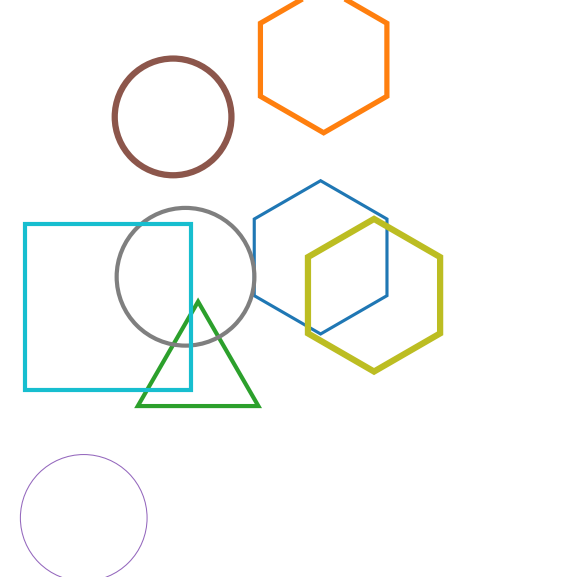[{"shape": "hexagon", "thickness": 1.5, "radius": 0.66, "center": [0.555, 0.554]}, {"shape": "hexagon", "thickness": 2.5, "radius": 0.63, "center": [0.56, 0.896]}, {"shape": "triangle", "thickness": 2, "radius": 0.6, "center": [0.343, 0.356]}, {"shape": "circle", "thickness": 0.5, "radius": 0.55, "center": [0.145, 0.102]}, {"shape": "circle", "thickness": 3, "radius": 0.51, "center": [0.3, 0.797]}, {"shape": "circle", "thickness": 2, "radius": 0.6, "center": [0.321, 0.52]}, {"shape": "hexagon", "thickness": 3, "radius": 0.66, "center": [0.648, 0.488]}, {"shape": "square", "thickness": 2, "radius": 0.72, "center": [0.187, 0.467]}]